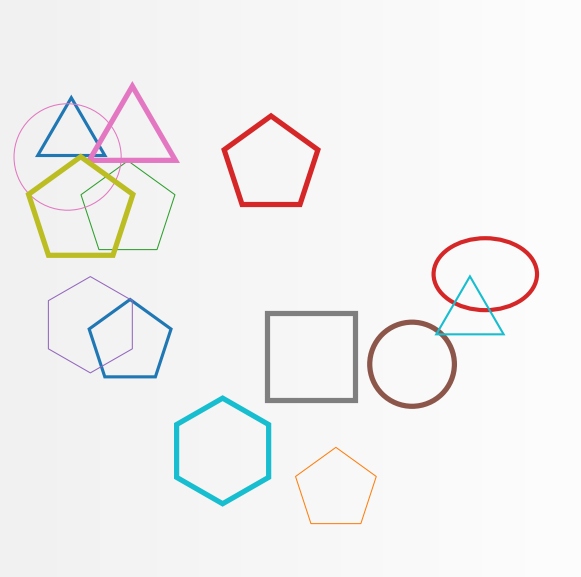[{"shape": "triangle", "thickness": 1.5, "radius": 0.33, "center": [0.123, 0.763]}, {"shape": "pentagon", "thickness": 1.5, "radius": 0.37, "center": [0.224, 0.406]}, {"shape": "pentagon", "thickness": 0.5, "radius": 0.37, "center": [0.578, 0.151]}, {"shape": "pentagon", "thickness": 0.5, "radius": 0.42, "center": [0.22, 0.636]}, {"shape": "pentagon", "thickness": 2.5, "radius": 0.42, "center": [0.466, 0.714]}, {"shape": "oval", "thickness": 2, "radius": 0.44, "center": [0.835, 0.524]}, {"shape": "hexagon", "thickness": 0.5, "radius": 0.42, "center": [0.155, 0.437]}, {"shape": "circle", "thickness": 2.5, "radius": 0.36, "center": [0.709, 0.368]}, {"shape": "triangle", "thickness": 2.5, "radius": 0.43, "center": [0.228, 0.764]}, {"shape": "circle", "thickness": 0.5, "radius": 0.46, "center": [0.116, 0.727]}, {"shape": "square", "thickness": 2.5, "radius": 0.38, "center": [0.535, 0.382]}, {"shape": "pentagon", "thickness": 2.5, "radius": 0.47, "center": [0.139, 0.633]}, {"shape": "triangle", "thickness": 1, "radius": 0.33, "center": [0.809, 0.454]}, {"shape": "hexagon", "thickness": 2.5, "radius": 0.46, "center": [0.383, 0.218]}]